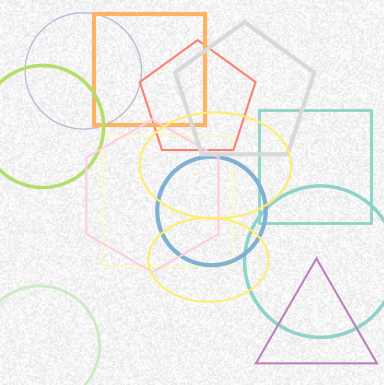[{"shape": "square", "thickness": 2, "radius": 0.73, "center": [0.819, 0.567]}, {"shape": "circle", "thickness": 2.5, "radius": 0.98, "center": [0.832, 0.32]}, {"shape": "square", "thickness": 1, "radius": 0.85, "center": [0.434, 0.479]}, {"shape": "circle", "thickness": 1, "radius": 0.76, "center": [0.216, 0.816]}, {"shape": "pentagon", "thickness": 1.5, "radius": 0.79, "center": [0.514, 0.738]}, {"shape": "circle", "thickness": 3, "radius": 0.7, "center": [0.549, 0.452]}, {"shape": "square", "thickness": 3, "radius": 0.72, "center": [0.387, 0.82]}, {"shape": "circle", "thickness": 2.5, "radius": 0.79, "center": [0.111, 0.671]}, {"shape": "hexagon", "thickness": 1.5, "radius": 0.99, "center": [0.396, 0.492]}, {"shape": "pentagon", "thickness": 3, "radius": 0.95, "center": [0.636, 0.753]}, {"shape": "triangle", "thickness": 1.5, "radius": 0.91, "center": [0.822, 0.147]}, {"shape": "circle", "thickness": 2, "radius": 0.78, "center": [0.103, 0.102]}, {"shape": "oval", "thickness": 1.5, "radius": 0.78, "center": [0.541, 0.325]}, {"shape": "oval", "thickness": 1.5, "radius": 0.98, "center": [0.56, 0.57]}]